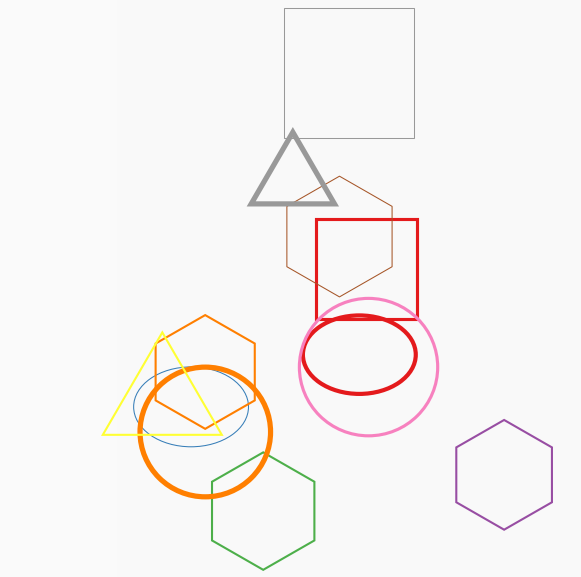[{"shape": "oval", "thickness": 2, "radius": 0.49, "center": [0.618, 0.385]}, {"shape": "square", "thickness": 1.5, "radius": 0.43, "center": [0.631, 0.533]}, {"shape": "oval", "thickness": 0.5, "radius": 0.49, "center": [0.329, 0.295]}, {"shape": "hexagon", "thickness": 1, "radius": 0.51, "center": [0.453, 0.114]}, {"shape": "hexagon", "thickness": 1, "radius": 0.47, "center": [0.867, 0.177]}, {"shape": "circle", "thickness": 2.5, "radius": 0.56, "center": [0.353, 0.251]}, {"shape": "hexagon", "thickness": 1, "radius": 0.49, "center": [0.353, 0.355]}, {"shape": "triangle", "thickness": 1, "radius": 0.59, "center": [0.279, 0.305]}, {"shape": "hexagon", "thickness": 0.5, "radius": 0.52, "center": [0.584, 0.59]}, {"shape": "circle", "thickness": 1.5, "radius": 0.59, "center": [0.634, 0.363]}, {"shape": "square", "thickness": 0.5, "radius": 0.56, "center": [0.6, 0.873]}, {"shape": "triangle", "thickness": 2.5, "radius": 0.41, "center": [0.504, 0.687]}]